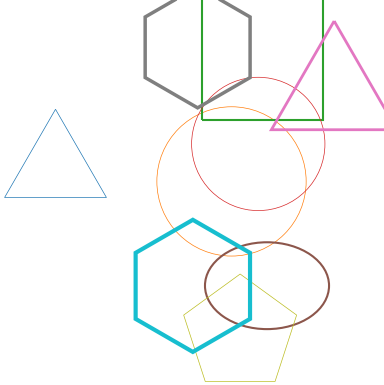[{"shape": "triangle", "thickness": 0.5, "radius": 0.76, "center": [0.144, 0.563]}, {"shape": "circle", "thickness": 0.5, "radius": 0.97, "center": [0.601, 0.529]}, {"shape": "square", "thickness": 1.5, "radius": 0.79, "center": [0.681, 0.846]}, {"shape": "circle", "thickness": 0.5, "radius": 0.87, "center": [0.671, 0.626]}, {"shape": "oval", "thickness": 1.5, "radius": 0.81, "center": [0.694, 0.258]}, {"shape": "triangle", "thickness": 2, "radius": 0.94, "center": [0.868, 0.757]}, {"shape": "hexagon", "thickness": 2.5, "radius": 0.79, "center": [0.513, 0.877]}, {"shape": "pentagon", "thickness": 0.5, "radius": 0.77, "center": [0.624, 0.134]}, {"shape": "hexagon", "thickness": 3, "radius": 0.86, "center": [0.501, 0.257]}]